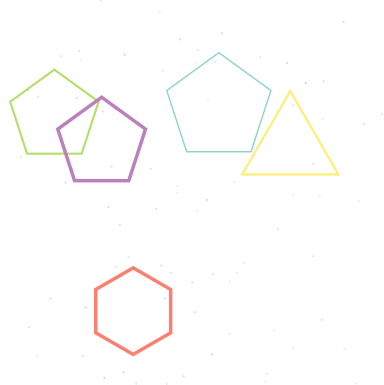[{"shape": "pentagon", "thickness": 1, "radius": 0.71, "center": [0.568, 0.721]}, {"shape": "hexagon", "thickness": 2.5, "radius": 0.56, "center": [0.346, 0.192]}, {"shape": "pentagon", "thickness": 1.5, "radius": 0.6, "center": [0.141, 0.699]}, {"shape": "pentagon", "thickness": 2.5, "radius": 0.6, "center": [0.264, 0.628]}, {"shape": "triangle", "thickness": 1.5, "radius": 0.72, "center": [0.754, 0.619]}]